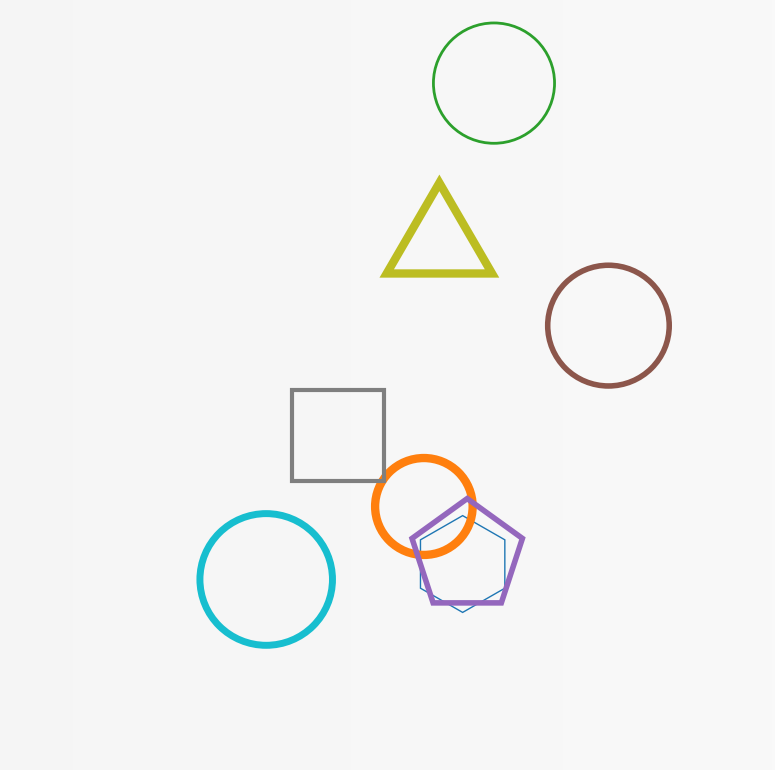[{"shape": "hexagon", "thickness": 0.5, "radius": 0.31, "center": [0.597, 0.268]}, {"shape": "circle", "thickness": 3, "radius": 0.31, "center": [0.547, 0.342]}, {"shape": "circle", "thickness": 1, "radius": 0.39, "center": [0.637, 0.892]}, {"shape": "pentagon", "thickness": 2, "radius": 0.37, "center": [0.603, 0.278]}, {"shape": "circle", "thickness": 2, "radius": 0.39, "center": [0.785, 0.577]}, {"shape": "square", "thickness": 1.5, "radius": 0.29, "center": [0.436, 0.434]}, {"shape": "triangle", "thickness": 3, "radius": 0.39, "center": [0.567, 0.684]}, {"shape": "circle", "thickness": 2.5, "radius": 0.43, "center": [0.343, 0.247]}]